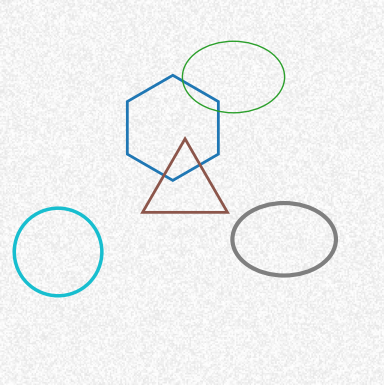[{"shape": "hexagon", "thickness": 2, "radius": 0.68, "center": [0.449, 0.668]}, {"shape": "oval", "thickness": 1, "radius": 0.66, "center": [0.606, 0.8]}, {"shape": "triangle", "thickness": 2, "radius": 0.64, "center": [0.481, 0.512]}, {"shape": "oval", "thickness": 3, "radius": 0.67, "center": [0.738, 0.378]}, {"shape": "circle", "thickness": 2.5, "radius": 0.57, "center": [0.151, 0.345]}]